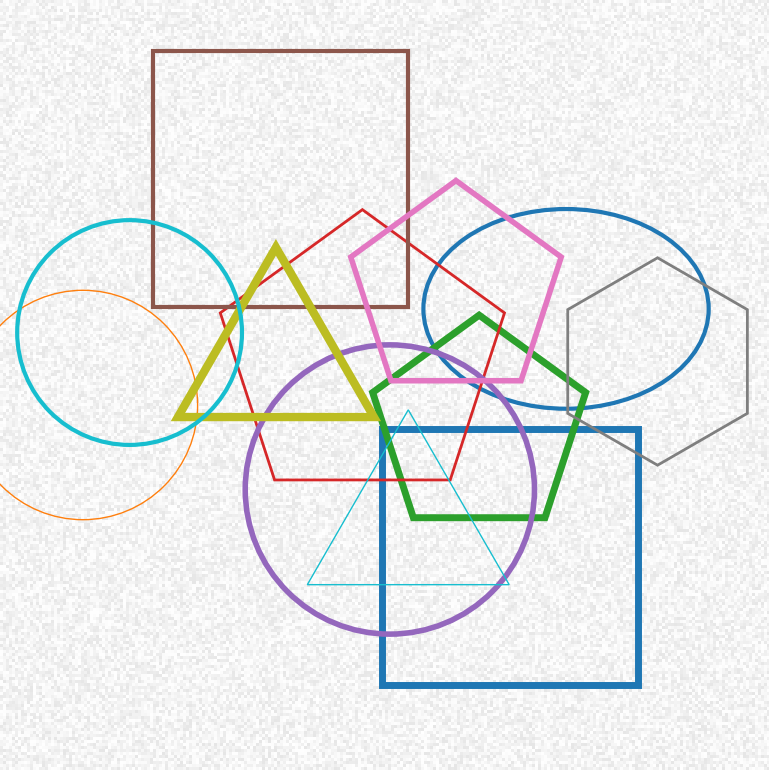[{"shape": "square", "thickness": 2.5, "radius": 0.83, "center": [0.662, 0.277]}, {"shape": "oval", "thickness": 1.5, "radius": 0.93, "center": [0.735, 0.599]}, {"shape": "circle", "thickness": 0.5, "radius": 0.74, "center": [0.108, 0.474]}, {"shape": "pentagon", "thickness": 2.5, "radius": 0.73, "center": [0.622, 0.445]}, {"shape": "pentagon", "thickness": 1, "radius": 0.97, "center": [0.471, 0.534]}, {"shape": "circle", "thickness": 2, "radius": 0.94, "center": [0.506, 0.364]}, {"shape": "square", "thickness": 1.5, "radius": 0.83, "center": [0.364, 0.768]}, {"shape": "pentagon", "thickness": 2, "radius": 0.72, "center": [0.592, 0.622]}, {"shape": "hexagon", "thickness": 1, "radius": 0.67, "center": [0.854, 0.531]}, {"shape": "triangle", "thickness": 3, "radius": 0.73, "center": [0.358, 0.532]}, {"shape": "triangle", "thickness": 0.5, "radius": 0.76, "center": [0.53, 0.316]}, {"shape": "circle", "thickness": 1.5, "radius": 0.73, "center": [0.168, 0.568]}]